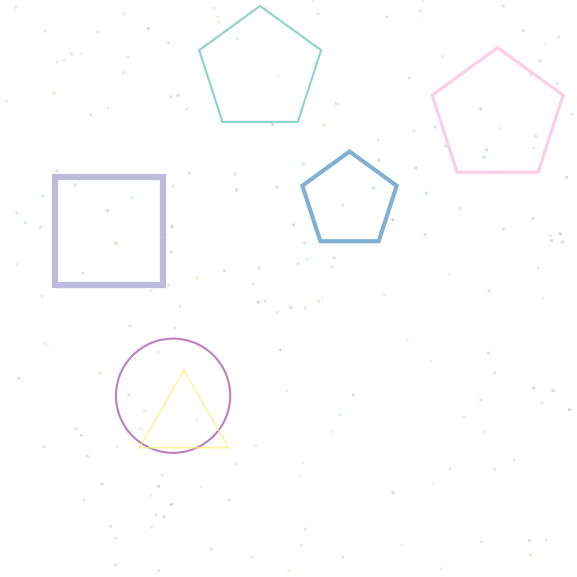[{"shape": "pentagon", "thickness": 1, "radius": 0.55, "center": [0.45, 0.878]}, {"shape": "square", "thickness": 3, "radius": 0.47, "center": [0.189, 0.6]}, {"shape": "pentagon", "thickness": 2, "radius": 0.43, "center": [0.605, 0.651]}, {"shape": "pentagon", "thickness": 1.5, "radius": 0.6, "center": [0.862, 0.797]}, {"shape": "circle", "thickness": 1, "radius": 0.49, "center": [0.3, 0.314]}, {"shape": "triangle", "thickness": 0.5, "radius": 0.45, "center": [0.319, 0.268]}]